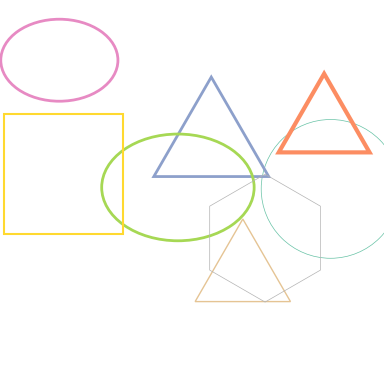[{"shape": "circle", "thickness": 0.5, "radius": 0.9, "center": [0.859, 0.509]}, {"shape": "triangle", "thickness": 3, "radius": 0.68, "center": [0.842, 0.672]}, {"shape": "triangle", "thickness": 2, "radius": 0.86, "center": [0.549, 0.628]}, {"shape": "oval", "thickness": 2, "radius": 0.76, "center": [0.154, 0.844]}, {"shape": "oval", "thickness": 2, "radius": 0.99, "center": [0.462, 0.513]}, {"shape": "square", "thickness": 1.5, "radius": 0.78, "center": [0.165, 0.548]}, {"shape": "triangle", "thickness": 1, "radius": 0.71, "center": [0.631, 0.288]}, {"shape": "hexagon", "thickness": 0.5, "radius": 0.83, "center": [0.688, 0.381]}]